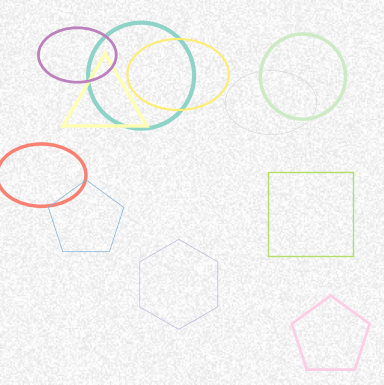[{"shape": "circle", "thickness": 3, "radius": 0.69, "center": [0.366, 0.803]}, {"shape": "triangle", "thickness": 2.5, "radius": 0.63, "center": [0.273, 0.735]}, {"shape": "hexagon", "thickness": 0.5, "radius": 0.59, "center": [0.464, 0.261]}, {"shape": "oval", "thickness": 2.5, "radius": 0.58, "center": [0.108, 0.545]}, {"shape": "pentagon", "thickness": 0.5, "radius": 0.52, "center": [0.224, 0.43]}, {"shape": "square", "thickness": 1, "radius": 0.55, "center": [0.806, 0.445]}, {"shape": "pentagon", "thickness": 2, "radius": 0.53, "center": [0.859, 0.126]}, {"shape": "oval", "thickness": 0.5, "radius": 0.59, "center": [0.704, 0.734]}, {"shape": "oval", "thickness": 2, "radius": 0.51, "center": [0.201, 0.857]}, {"shape": "circle", "thickness": 2.5, "radius": 0.55, "center": [0.787, 0.801]}, {"shape": "oval", "thickness": 1.5, "radius": 0.66, "center": [0.463, 0.807]}]